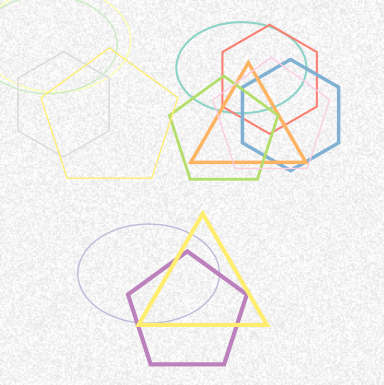[{"shape": "oval", "thickness": 1.5, "radius": 0.84, "center": [0.627, 0.824]}, {"shape": "oval", "thickness": 1, "radius": 0.96, "center": [0.146, 0.896]}, {"shape": "oval", "thickness": 1, "radius": 0.92, "center": [0.386, 0.289]}, {"shape": "hexagon", "thickness": 1.5, "radius": 0.71, "center": [0.7, 0.794]}, {"shape": "hexagon", "thickness": 2.5, "radius": 0.72, "center": [0.755, 0.701]}, {"shape": "triangle", "thickness": 2.5, "radius": 0.86, "center": [0.645, 0.665]}, {"shape": "pentagon", "thickness": 2, "radius": 0.74, "center": [0.581, 0.654]}, {"shape": "pentagon", "thickness": 1, "radius": 0.8, "center": [0.705, 0.691]}, {"shape": "hexagon", "thickness": 1, "radius": 0.68, "center": [0.165, 0.729]}, {"shape": "pentagon", "thickness": 3, "radius": 0.81, "center": [0.487, 0.185]}, {"shape": "oval", "thickness": 1, "radius": 0.91, "center": [0.123, 0.884]}, {"shape": "triangle", "thickness": 3, "radius": 0.96, "center": [0.527, 0.252]}, {"shape": "pentagon", "thickness": 1, "radius": 0.94, "center": [0.284, 0.688]}]